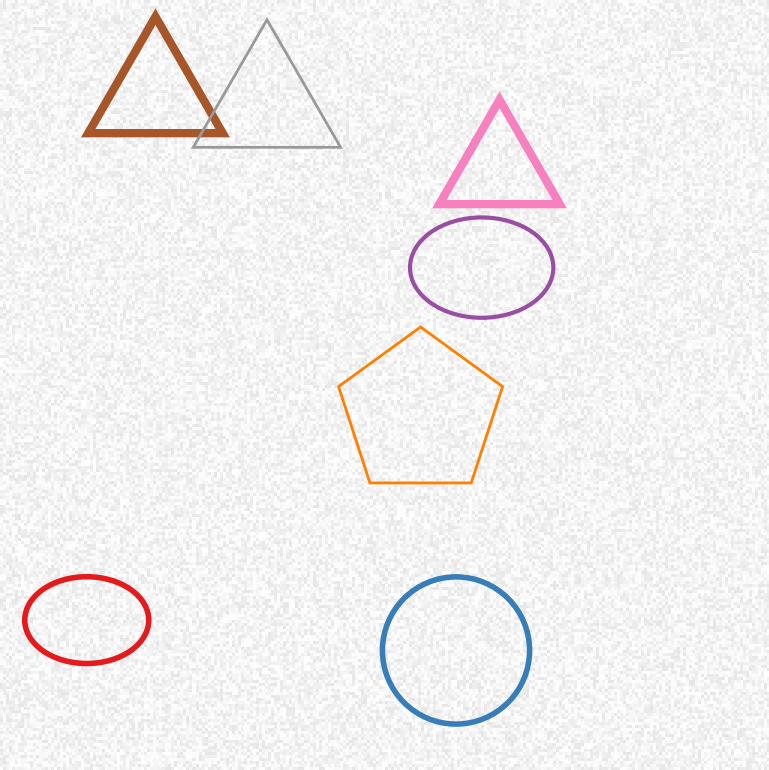[{"shape": "oval", "thickness": 2, "radius": 0.4, "center": [0.113, 0.195]}, {"shape": "circle", "thickness": 2, "radius": 0.48, "center": [0.592, 0.155]}, {"shape": "oval", "thickness": 1.5, "radius": 0.47, "center": [0.626, 0.652]}, {"shape": "pentagon", "thickness": 1, "radius": 0.56, "center": [0.546, 0.463]}, {"shape": "triangle", "thickness": 3, "radius": 0.5, "center": [0.202, 0.877]}, {"shape": "triangle", "thickness": 3, "radius": 0.45, "center": [0.649, 0.78]}, {"shape": "triangle", "thickness": 1, "radius": 0.55, "center": [0.347, 0.864]}]